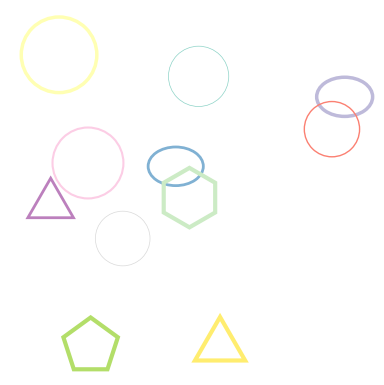[{"shape": "circle", "thickness": 0.5, "radius": 0.39, "center": [0.516, 0.802]}, {"shape": "circle", "thickness": 2.5, "radius": 0.49, "center": [0.153, 0.858]}, {"shape": "oval", "thickness": 2.5, "radius": 0.36, "center": [0.895, 0.749]}, {"shape": "circle", "thickness": 1, "radius": 0.36, "center": [0.862, 0.664]}, {"shape": "oval", "thickness": 2, "radius": 0.36, "center": [0.456, 0.568]}, {"shape": "pentagon", "thickness": 3, "radius": 0.37, "center": [0.235, 0.101]}, {"shape": "circle", "thickness": 1.5, "radius": 0.46, "center": [0.228, 0.577]}, {"shape": "circle", "thickness": 0.5, "radius": 0.36, "center": [0.319, 0.38]}, {"shape": "triangle", "thickness": 2, "radius": 0.34, "center": [0.132, 0.469]}, {"shape": "hexagon", "thickness": 3, "radius": 0.39, "center": [0.492, 0.487]}, {"shape": "triangle", "thickness": 3, "radius": 0.38, "center": [0.572, 0.101]}]